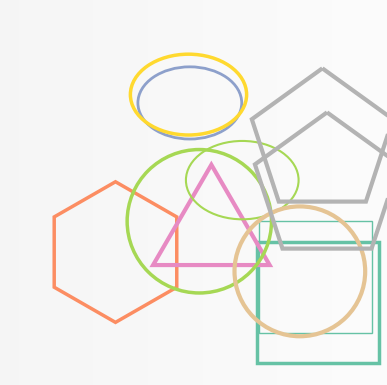[{"shape": "square", "thickness": 2.5, "radius": 0.79, "center": [0.821, 0.215]}, {"shape": "square", "thickness": 1, "radius": 0.73, "center": [0.815, 0.28]}, {"shape": "hexagon", "thickness": 2.5, "radius": 0.91, "center": [0.298, 0.345]}, {"shape": "oval", "thickness": 2, "radius": 0.67, "center": [0.49, 0.733]}, {"shape": "triangle", "thickness": 3, "radius": 0.87, "center": [0.545, 0.398]}, {"shape": "oval", "thickness": 1.5, "radius": 0.73, "center": [0.625, 0.532]}, {"shape": "circle", "thickness": 2.5, "radius": 0.93, "center": [0.514, 0.425]}, {"shape": "oval", "thickness": 2.5, "radius": 0.75, "center": [0.486, 0.754]}, {"shape": "circle", "thickness": 3, "radius": 0.84, "center": [0.774, 0.295]}, {"shape": "pentagon", "thickness": 3, "radius": 0.98, "center": [0.844, 0.513]}, {"shape": "pentagon", "thickness": 3, "radius": 0.96, "center": [0.832, 0.631]}]